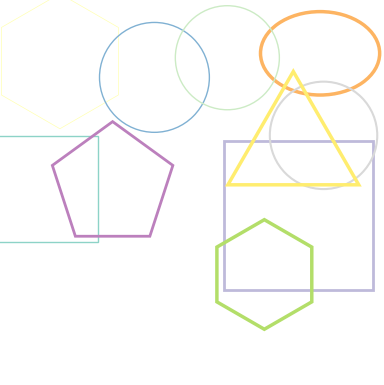[{"shape": "square", "thickness": 1, "radius": 0.69, "center": [0.116, 0.51]}, {"shape": "hexagon", "thickness": 0.5, "radius": 0.88, "center": [0.156, 0.841]}, {"shape": "square", "thickness": 2, "radius": 0.97, "center": [0.775, 0.439]}, {"shape": "circle", "thickness": 1, "radius": 0.71, "center": [0.401, 0.799]}, {"shape": "oval", "thickness": 2.5, "radius": 0.77, "center": [0.831, 0.862]}, {"shape": "hexagon", "thickness": 2.5, "radius": 0.71, "center": [0.687, 0.287]}, {"shape": "circle", "thickness": 1.5, "radius": 0.7, "center": [0.84, 0.648]}, {"shape": "pentagon", "thickness": 2, "radius": 0.82, "center": [0.292, 0.52]}, {"shape": "circle", "thickness": 1, "radius": 0.68, "center": [0.591, 0.85]}, {"shape": "triangle", "thickness": 2.5, "radius": 0.98, "center": [0.762, 0.618]}]